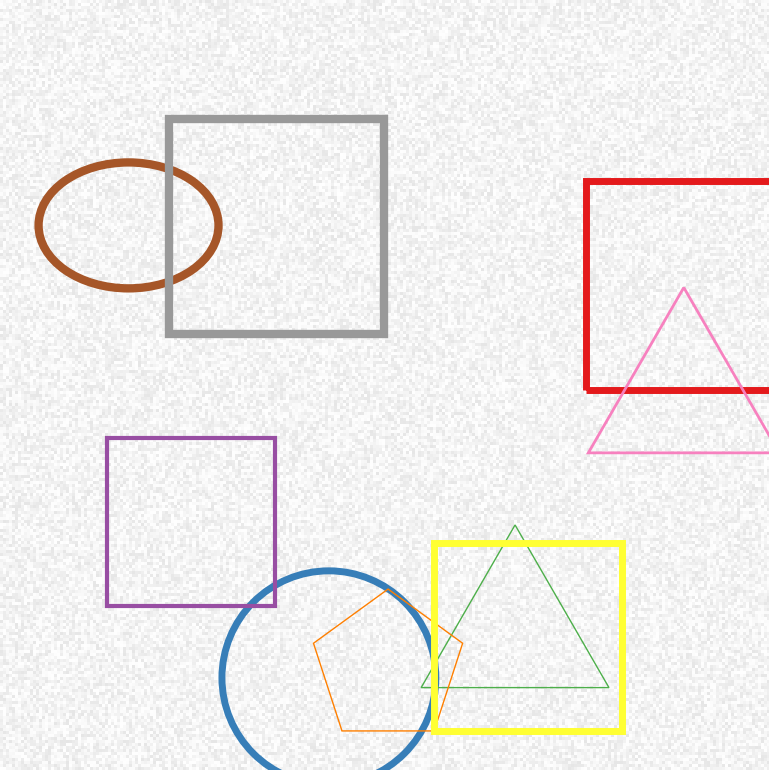[{"shape": "square", "thickness": 2.5, "radius": 0.68, "center": [0.897, 0.629]}, {"shape": "circle", "thickness": 2.5, "radius": 0.69, "center": [0.427, 0.12]}, {"shape": "triangle", "thickness": 0.5, "radius": 0.7, "center": [0.669, 0.177]}, {"shape": "square", "thickness": 1.5, "radius": 0.55, "center": [0.248, 0.322]}, {"shape": "pentagon", "thickness": 0.5, "radius": 0.51, "center": [0.504, 0.133]}, {"shape": "square", "thickness": 2.5, "radius": 0.61, "center": [0.686, 0.173]}, {"shape": "oval", "thickness": 3, "radius": 0.58, "center": [0.167, 0.707]}, {"shape": "triangle", "thickness": 1, "radius": 0.72, "center": [0.888, 0.483]}, {"shape": "square", "thickness": 3, "radius": 0.7, "center": [0.36, 0.706]}]